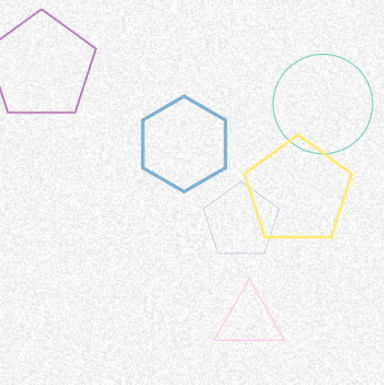[{"shape": "circle", "thickness": 1, "radius": 0.65, "center": [0.838, 0.73]}, {"shape": "pentagon", "thickness": 0.5, "radius": 0.52, "center": [0.627, 0.426]}, {"shape": "hexagon", "thickness": 2.5, "radius": 0.62, "center": [0.478, 0.626]}, {"shape": "triangle", "thickness": 1, "radius": 0.53, "center": [0.648, 0.169]}, {"shape": "pentagon", "thickness": 1.5, "radius": 0.74, "center": [0.108, 0.828]}, {"shape": "pentagon", "thickness": 2, "radius": 0.73, "center": [0.774, 0.503]}]